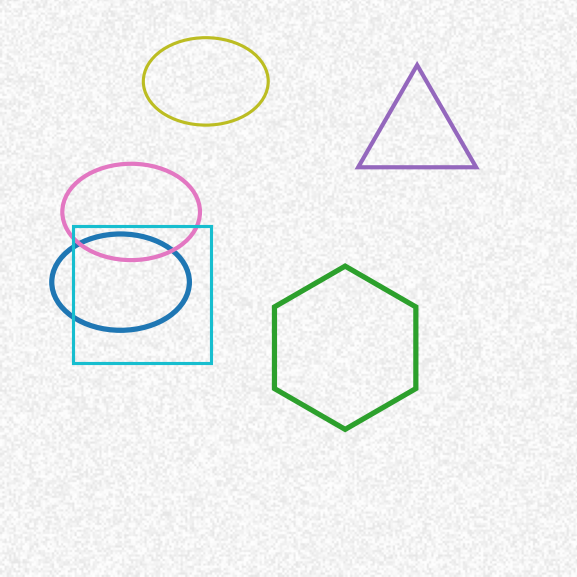[{"shape": "oval", "thickness": 2.5, "radius": 0.6, "center": [0.209, 0.511]}, {"shape": "hexagon", "thickness": 2.5, "radius": 0.71, "center": [0.598, 0.397]}, {"shape": "triangle", "thickness": 2, "radius": 0.59, "center": [0.722, 0.768]}, {"shape": "oval", "thickness": 2, "radius": 0.6, "center": [0.227, 0.632]}, {"shape": "oval", "thickness": 1.5, "radius": 0.54, "center": [0.356, 0.858]}, {"shape": "square", "thickness": 1.5, "radius": 0.6, "center": [0.246, 0.49]}]